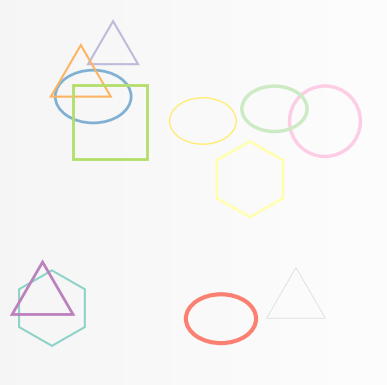[{"shape": "hexagon", "thickness": 1.5, "radius": 0.49, "center": [0.134, 0.2]}, {"shape": "hexagon", "thickness": 2, "radius": 0.49, "center": [0.645, 0.534]}, {"shape": "triangle", "thickness": 1.5, "radius": 0.37, "center": [0.292, 0.871]}, {"shape": "oval", "thickness": 3, "radius": 0.45, "center": [0.57, 0.172]}, {"shape": "oval", "thickness": 2, "radius": 0.49, "center": [0.24, 0.749]}, {"shape": "triangle", "thickness": 1.5, "radius": 0.45, "center": [0.209, 0.794]}, {"shape": "square", "thickness": 2, "radius": 0.48, "center": [0.284, 0.683]}, {"shape": "circle", "thickness": 2.5, "radius": 0.46, "center": [0.839, 0.685]}, {"shape": "triangle", "thickness": 0.5, "radius": 0.44, "center": [0.764, 0.217]}, {"shape": "triangle", "thickness": 2, "radius": 0.45, "center": [0.11, 0.229]}, {"shape": "oval", "thickness": 2.5, "radius": 0.42, "center": [0.708, 0.717]}, {"shape": "oval", "thickness": 1, "radius": 0.43, "center": [0.524, 0.686]}]